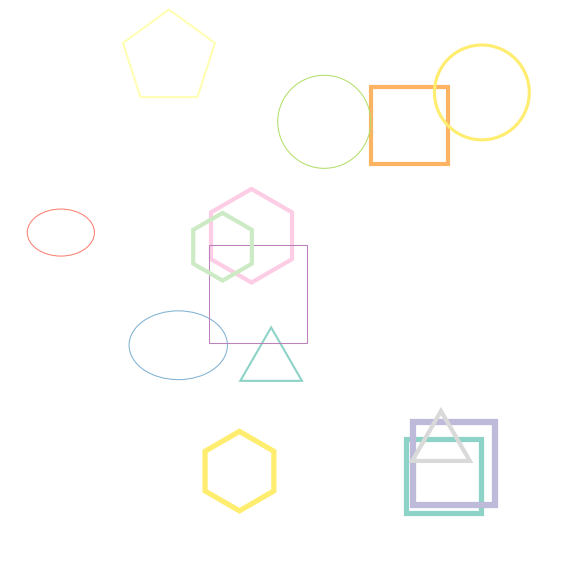[{"shape": "square", "thickness": 2.5, "radius": 0.32, "center": [0.768, 0.175]}, {"shape": "triangle", "thickness": 1, "radius": 0.31, "center": [0.47, 0.37]}, {"shape": "pentagon", "thickness": 1, "radius": 0.42, "center": [0.293, 0.899]}, {"shape": "square", "thickness": 3, "radius": 0.36, "center": [0.786, 0.196]}, {"shape": "oval", "thickness": 0.5, "radius": 0.29, "center": [0.105, 0.596]}, {"shape": "oval", "thickness": 0.5, "radius": 0.43, "center": [0.309, 0.401]}, {"shape": "square", "thickness": 2, "radius": 0.33, "center": [0.708, 0.782]}, {"shape": "circle", "thickness": 0.5, "radius": 0.4, "center": [0.561, 0.788]}, {"shape": "hexagon", "thickness": 2, "radius": 0.41, "center": [0.436, 0.591]}, {"shape": "triangle", "thickness": 2, "radius": 0.29, "center": [0.764, 0.23]}, {"shape": "square", "thickness": 0.5, "radius": 0.43, "center": [0.446, 0.49]}, {"shape": "hexagon", "thickness": 2, "radius": 0.29, "center": [0.385, 0.572]}, {"shape": "circle", "thickness": 1.5, "radius": 0.41, "center": [0.834, 0.839]}, {"shape": "hexagon", "thickness": 2.5, "radius": 0.34, "center": [0.415, 0.183]}]